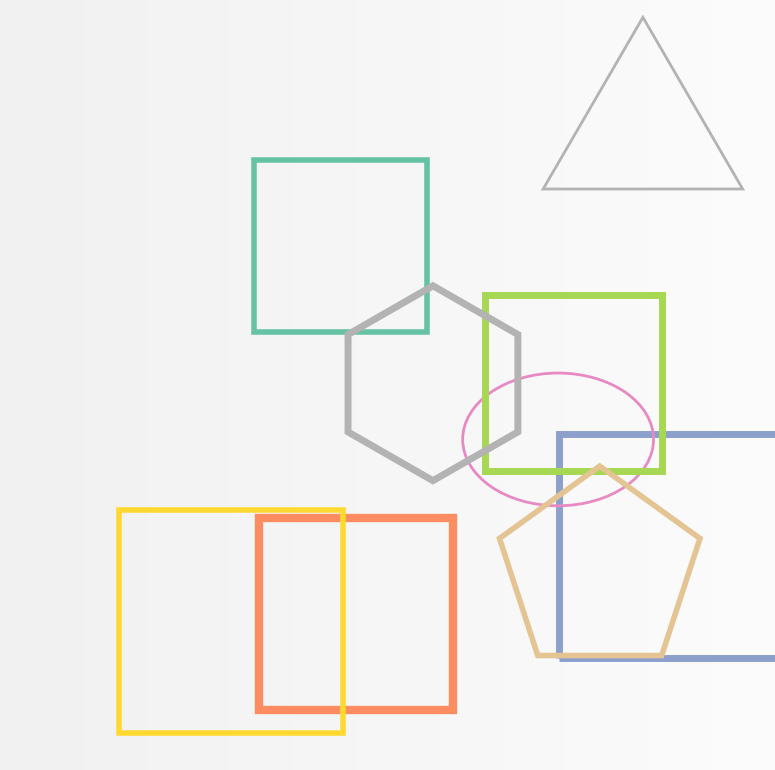[{"shape": "square", "thickness": 2, "radius": 0.56, "center": [0.439, 0.681]}, {"shape": "square", "thickness": 3, "radius": 0.62, "center": [0.459, 0.203]}, {"shape": "square", "thickness": 2.5, "radius": 0.73, "center": [0.867, 0.291]}, {"shape": "oval", "thickness": 1, "radius": 0.62, "center": [0.72, 0.429]}, {"shape": "square", "thickness": 2.5, "radius": 0.57, "center": [0.74, 0.503]}, {"shape": "square", "thickness": 2, "radius": 0.72, "center": [0.298, 0.193]}, {"shape": "pentagon", "thickness": 2, "radius": 0.68, "center": [0.774, 0.259]}, {"shape": "hexagon", "thickness": 2.5, "radius": 0.63, "center": [0.559, 0.502]}, {"shape": "triangle", "thickness": 1, "radius": 0.74, "center": [0.83, 0.829]}]